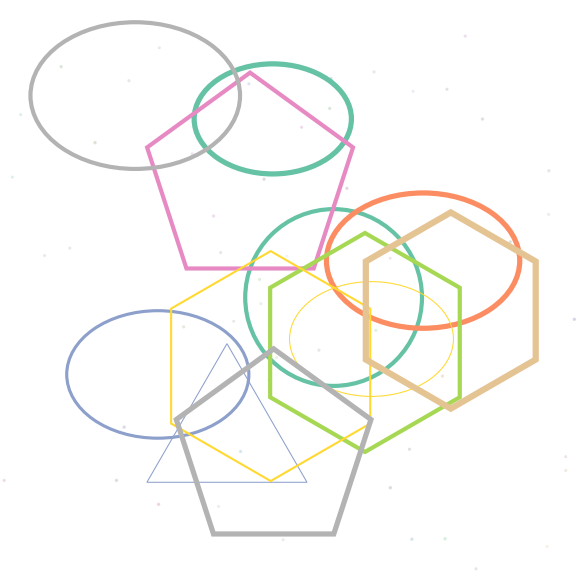[{"shape": "oval", "thickness": 2.5, "radius": 0.68, "center": [0.472, 0.793]}, {"shape": "circle", "thickness": 2, "radius": 0.77, "center": [0.578, 0.484]}, {"shape": "oval", "thickness": 2.5, "radius": 0.84, "center": [0.733, 0.548]}, {"shape": "oval", "thickness": 1.5, "radius": 0.79, "center": [0.273, 0.351]}, {"shape": "triangle", "thickness": 0.5, "radius": 0.8, "center": [0.393, 0.244]}, {"shape": "pentagon", "thickness": 2, "radius": 0.94, "center": [0.433, 0.686]}, {"shape": "hexagon", "thickness": 2, "radius": 0.95, "center": [0.632, 0.406]}, {"shape": "oval", "thickness": 0.5, "radius": 0.71, "center": [0.643, 0.412]}, {"shape": "hexagon", "thickness": 1, "radius": 1.0, "center": [0.469, 0.365]}, {"shape": "hexagon", "thickness": 3, "radius": 0.85, "center": [0.781, 0.461]}, {"shape": "pentagon", "thickness": 2.5, "radius": 0.89, "center": [0.474, 0.218]}, {"shape": "oval", "thickness": 2, "radius": 0.91, "center": [0.234, 0.834]}]